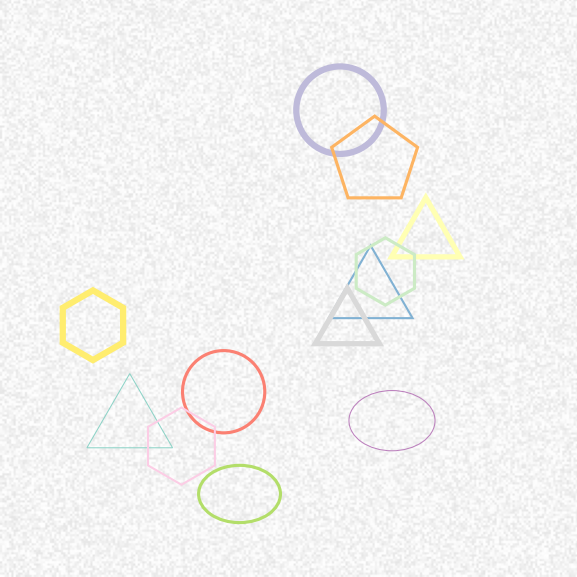[{"shape": "triangle", "thickness": 0.5, "radius": 0.43, "center": [0.225, 0.267]}, {"shape": "triangle", "thickness": 2.5, "radius": 0.34, "center": [0.737, 0.589]}, {"shape": "circle", "thickness": 3, "radius": 0.38, "center": [0.589, 0.808]}, {"shape": "circle", "thickness": 1.5, "radius": 0.36, "center": [0.387, 0.321]}, {"shape": "triangle", "thickness": 1, "radius": 0.42, "center": [0.642, 0.49]}, {"shape": "pentagon", "thickness": 1.5, "radius": 0.39, "center": [0.649, 0.72]}, {"shape": "oval", "thickness": 1.5, "radius": 0.35, "center": [0.415, 0.144]}, {"shape": "hexagon", "thickness": 1, "radius": 0.33, "center": [0.314, 0.227]}, {"shape": "triangle", "thickness": 2.5, "radius": 0.32, "center": [0.601, 0.436]}, {"shape": "oval", "thickness": 0.5, "radius": 0.37, "center": [0.679, 0.271]}, {"shape": "hexagon", "thickness": 1.5, "radius": 0.29, "center": [0.667, 0.529]}, {"shape": "hexagon", "thickness": 3, "radius": 0.3, "center": [0.161, 0.436]}]